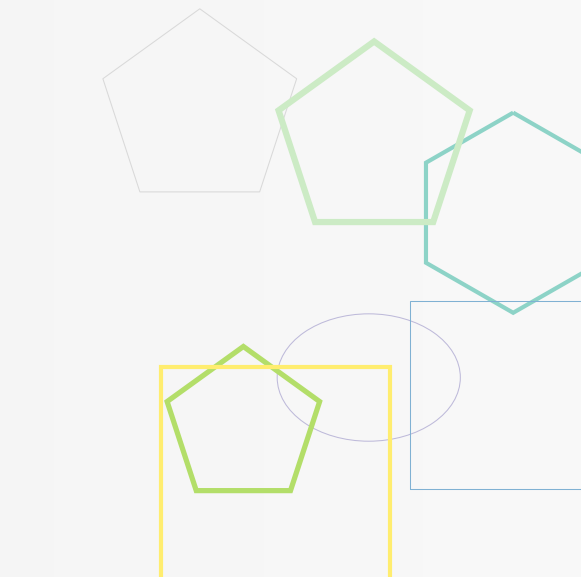[{"shape": "hexagon", "thickness": 2, "radius": 0.87, "center": [0.883, 0.631]}, {"shape": "oval", "thickness": 0.5, "radius": 0.79, "center": [0.634, 0.345]}, {"shape": "square", "thickness": 0.5, "radius": 0.81, "center": [0.868, 0.316]}, {"shape": "pentagon", "thickness": 2.5, "radius": 0.69, "center": [0.419, 0.261]}, {"shape": "pentagon", "thickness": 0.5, "radius": 0.88, "center": [0.344, 0.809]}, {"shape": "pentagon", "thickness": 3, "radius": 0.86, "center": [0.644, 0.754]}, {"shape": "square", "thickness": 2, "radius": 0.99, "center": [0.475, 0.167]}]